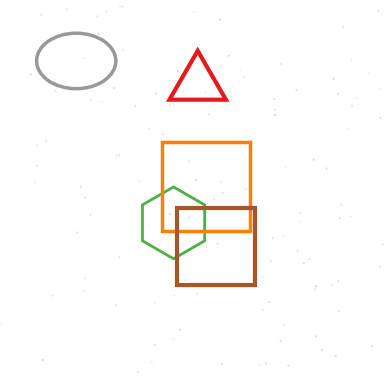[{"shape": "triangle", "thickness": 3, "radius": 0.42, "center": [0.513, 0.783]}, {"shape": "hexagon", "thickness": 2, "radius": 0.47, "center": [0.451, 0.421]}, {"shape": "square", "thickness": 2.5, "radius": 0.57, "center": [0.535, 0.516]}, {"shape": "square", "thickness": 3, "radius": 0.5, "center": [0.561, 0.359]}, {"shape": "oval", "thickness": 2.5, "radius": 0.51, "center": [0.198, 0.842]}]